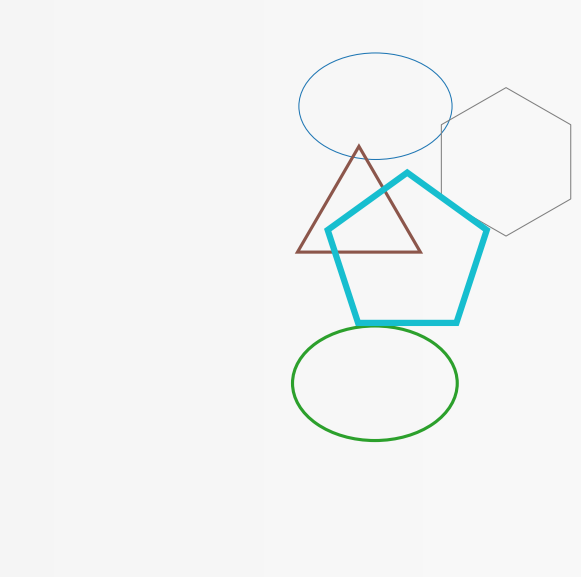[{"shape": "oval", "thickness": 0.5, "radius": 0.66, "center": [0.646, 0.815]}, {"shape": "oval", "thickness": 1.5, "radius": 0.71, "center": [0.645, 0.335]}, {"shape": "triangle", "thickness": 1.5, "radius": 0.61, "center": [0.618, 0.624]}, {"shape": "hexagon", "thickness": 0.5, "radius": 0.64, "center": [0.871, 0.719]}, {"shape": "pentagon", "thickness": 3, "radius": 0.72, "center": [0.701, 0.556]}]